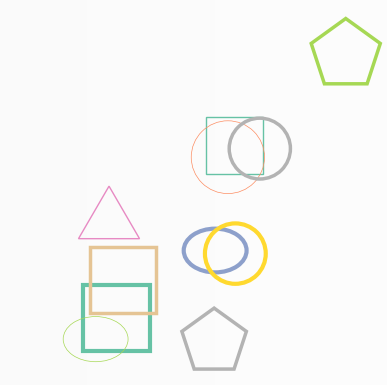[{"shape": "square", "thickness": 3, "radius": 0.43, "center": [0.3, 0.174]}, {"shape": "square", "thickness": 1, "radius": 0.37, "center": [0.605, 0.621]}, {"shape": "circle", "thickness": 0.5, "radius": 0.47, "center": [0.588, 0.592]}, {"shape": "oval", "thickness": 3, "radius": 0.41, "center": [0.555, 0.349]}, {"shape": "triangle", "thickness": 1, "radius": 0.45, "center": [0.281, 0.426]}, {"shape": "oval", "thickness": 0.5, "radius": 0.42, "center": [0.247, 0.119]}, {"shape": "pentagon", "thickness": 2.5, "radius": 0.47, "center": [0.892, 0.858]}, {"shape": "circle", "thickness": 3, "radius": 0.39, "center": [0.607, 0.341]}, {"shape": "square", "thickness": 2.5, "radius": 0.43, "center": [0.316, 0.273]}, {"shape": "pentagon", "thickness": 2.5, "radius": 0.44, "center": [0.553, 0.112]}, {"shape": "circle", "thickness": 2.5, "radius": 0.39, "center": [0.67, 0.614]}]